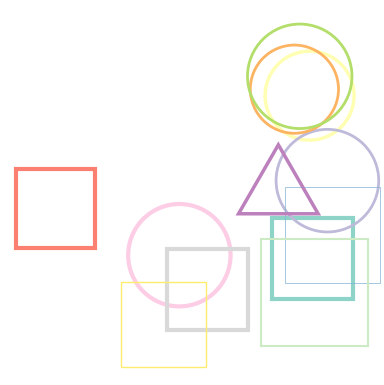[{"shape": "square", "thickness": 3, "radius": 0.53, "center": [0.812, 0.329]}, {"shape": "circle", "thickness": 2.5, "radius": 0.58, "center": [0.804, 0.752]}, {"shape": "circle", "thickness": 2, "radius": 0.67, "center": [0.85, 0.531]}, {"shape": "square", "thickness": 3, "radius": 0.51, "center": [0.143, 0.458]}, {"shape": "square", "thickness": 0.5, "radius": 0.62, "center": [0.863, 0.39]}, {"shape": "circle", "thickness": 2, "radius": 0.57, "center": [0.765, 0.768]}, {"shape": "circle", "thickness": 2, "radius": 0.68, "center": [0.779, 0.802]}, {"shape": "circle", "thickness": 3, "radius": 0.66, "center": [0.466, 0.337]}, {"shape": "square", "thickness": 3, "radius": 0.53, "center": [0.539, 0.248]}, {"shape": "triangle", "thickness": 2.5, "radius": 0.6, "center": [0.723, 0.504]}, {"shape": "square", "thickness": 1.5, "radius": 0.69, "center": [0.818, 0.239]}, {"shape": "square", "thickness": 1, "radius": 0.55, "center": [0.425, 0.157]}]